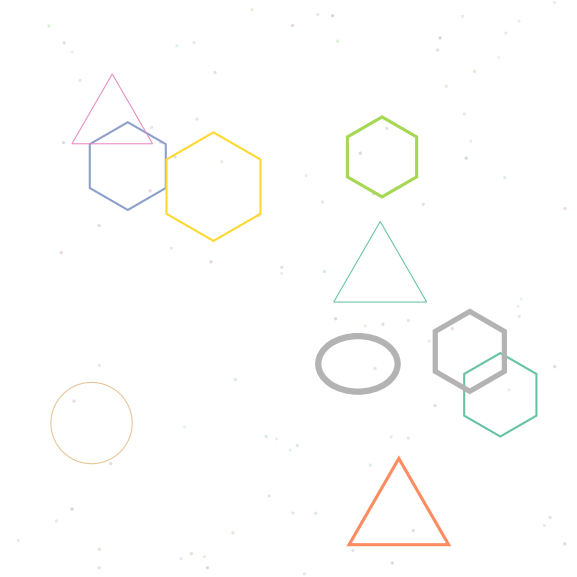[{"shape": "triangle", "thickness": 0.5, "radius": 0.46, "center": [0.658, 0.523]}, {"shape": "hexagon", "thickness": 1, "radius": 0.36, "center": [0.866, 0.315]}, {"shape": "triangle", "thickness": 1.5, "radius": 0.5, "center": [0.691, 0.106]}, {"shape": "hexagon", "thickness": 1, "radius": 0.38, "center": [0.221, 0.712]}, {"shape": "triangle", "thickness": 0.5, "radius": 0.4, "center": [0.194, 0.79]}, {"shape": "hexagon", "thickness": 1.5, "radius": 0.35, "center": [0.662, 0.727]}, {"shape": "hexagon", "thickness": 1, "radius": 0.47, "center": [0.37, 0.676]}, {"shape": "circle", "thickness": 0.5, "radius": 0.35, "center": [0.159, 0.267]}, {"shape": "hexagon", "thickness": 2.5, "radius": 0.35, "center": [0.814, 0.391]}, {"shape": "oval", "thickness": 3, "radius": 0.34, "center": [0.62, 0.369]}]